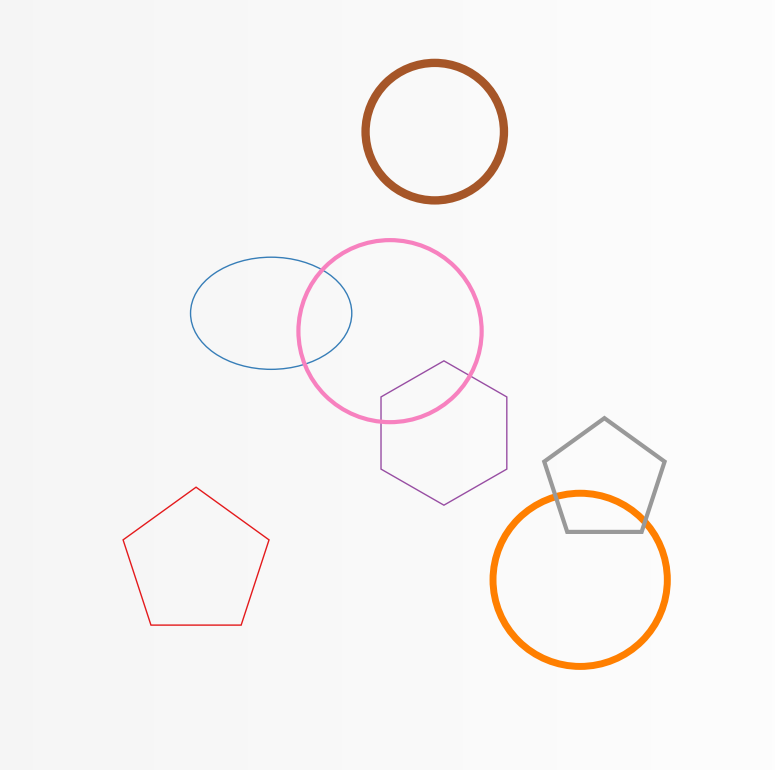[{"shape": "pentagon", "thickness": 0.5, "radius": 0.5, "center": [0.253, 0.268]}, {"shape": "oval", "thickness": 0.5, "radius": 0.52, "center": [0.35, 0.593]}, {"shape": "hexagon", "thickness": 0.5, "radius": 0.47, "center": [0.573, 0.438]}, {"shape": "circle", "thickness": 2.5, "radius": 0.56, "center": [0.749, 0.247]}, {"shape": "circle", "thickness": 3, "radius": 0.45, "center": [0.561, 0.829]}, {"shape": "circle", "thickness": 1.5, "radius": 0.59, "center": [0.503, 0.57]}, {"shape": "pentagon", "thickness": 1.5, "radius": 0.41, "center": [0.78, 0.375]}]